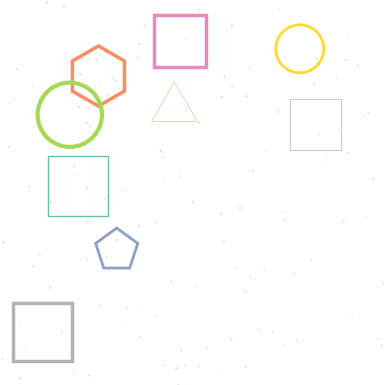[{"shape": "square", "thickness": 1, "radius": 0.39, "center": [0.201, 0.517]}, {"shape": "hexagon", "thickness": 2.5, "radius": 0.39, "center": [0.256, 0.802]}, {"shape": "pentagon", "thickness": 2, "radius": 0.29, "center": [0.303, 0.35]}, {"shape": "square", "thickness": 2.5, "radius": 0.34, "center": [0.468, 0.894]}, {"shape": "circle", "thickness": 3, "radius": 0.42, "center": [0.181, 0.702]}, {"shape": "circle", "thickness": 2, "radius": 0.31, "center": [0.779, 0.873]}, {"shape": "triangle", "thickness": 0.5, "radius": 0.34, "center": [0.453, 0.719]}, {"shape": "square", "thickness": 2.5, "radius": 0.38, "center": [0.111, 0.137]}, {"shape": "square", "thickness": 0.5, "radius": 0.33, "center": [0.819, 0.677]}]